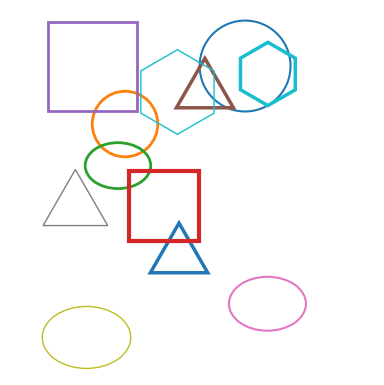[{"shape": "triangle", "thickness": 2.5, "radius": 0.43, "center": [0.465, 0.335]}, {"shape": "circle", "thickness": 1.5, "radius": 0.59, "center": [0.637, 0.828]}, {"shape": "circle", "thickness": 2, "radius": 0.43, "center": [0.325, 0.678]}, {"shape": "oval", "thickness": 2, "radius": 0.43, "center": [0.306, 0.57]}, {"shape": "square", "thickness": 3, "radius": 0.45, "center": [0.426, 0.465]}, {"shape": "square", "thickness": 2, "radius": 0.58, "center": [0.239, 0.828]}, {"shape": "triangle", "thickness": 2.5, "radius": 0.43, "center": [0.532, 0.763]}, {"shape": "oval", "thickness": 1.5, "radius": 0.5, "center": [0.695, 0.211]}, {"shape": "triangle", "thickness": 1, "radius": 0.48, "center": [0.196, 0.463]}, {"shape": "oval", "thickness": 1, "radius": 0.57, "center": [0.225, 0.123]}, {"shape": "hexagon", "thickness": 2.5, "radius": 0.41, "center": [0.696, 0.808]}, {"shape": "hexagon", "thickness": 1, "radius": 0.55, "center": [0.461, 0.761]}]